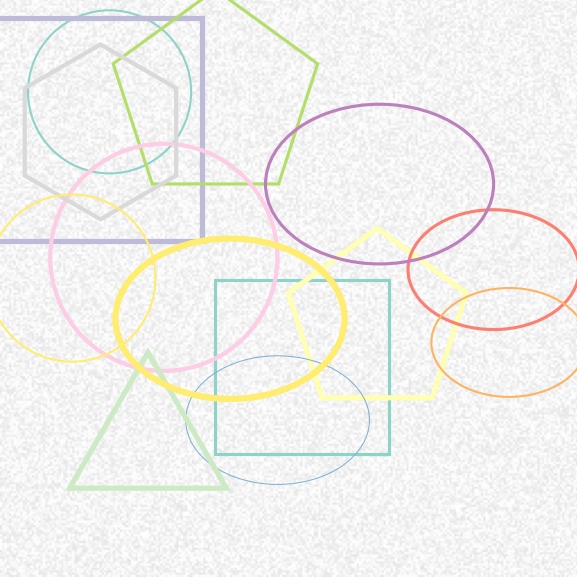[{"shape": "circle", "thickness": 1, "radius": 0.71, "center": [0.19, 0.84]}, {"shape": "square", "thickness": 1.5, "radius": 0.75, "center": [0.523, 0.364]}, {"shape": "pentagon", "thickness": 2.5, "radius": 0.81, "center": [0.653, 0.442]}, {"shape": "square", "thickness": 2.5, "radius": 0.97, "center": [0.156, 0.775]}, {"shape": "oval", "thickness": 1.5, "radius": 0.74, "center": [0.855, 0.532]}, {"shape": "oval", "thickness": 0.5, "radius": 0.8, "center": [0.481, 0.272]}, {"shape": "oval", "thickness": 1, "radius": 0.67, "center": [0.882, 0.406]}, {"shape": "pentagon", "thickness": 1.5, "radius": 0.93, "center": [0.373, 0.831]}, {"shape": "circle", "thickness": 2, "radius": 0.98, "center": [0.284, 0.554]}, {"shape": "hexagon", "thickness": 2, "radius": 0.76, "center": [0.174, 0.771]}, {"shape": "oval", "thickness": 1.5, "radius": 0.99, "center": [0.657, 0.68]}, {"shape": "triangle", "thickness": 2.5, "radius": 0.78, "center": [0.256, 0.232]}, {"shape": "circle", "thickness": 1, "radius": 0.72, "center": [0.125, 0.518]}, {"shape": "oval", "thickness": 3, "radius": 0.99, "center": [0.398, 0.447]}]